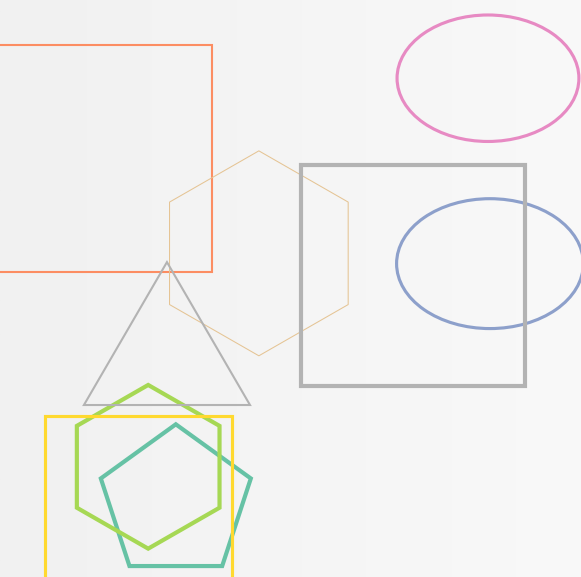[{"shape": "pentagon", "thickness": 2, "radius": 0.68, "center": [0.302, 0.129]}, {"shape": "square", "thickness": 1, "radius": 0.98, "center": [0.168, 0.724]}, {"shape": "oval", "thickness": 1.5, "radius": 0.8, "center": [0.843, 0.543]}, {"shape": "oval", "thickness": 1.5, "radius": 0.78, "center": [0.84, 0.864]}, {"shape": "hexagon", "thickness": 2, "radius": 0.71, "center": [0.255, 0.191]}, {"shape": "square", "thickness": 1.5, "radius": 0.8, "center": [0.239, 0.119]}, {"shape": "hexagon", "thickness": 0.5, "radius": 0.89, "center": [0.445, 0.56]}, {"shape": "square", "thickness": 2, "radius": 0.96, "center": [0.71, 0.522]}, {"shape": "triangle", "thickness": 1, "radius": 0.82, "center": [0.287, 0.38]}]